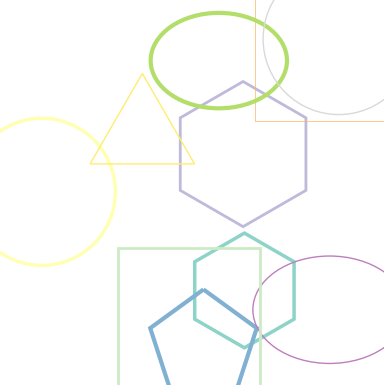[{"shape": "hexagon", "thickness": 2.5, "radius": 0.74, "center": [0.635, 0.246]}, {"shape": "circle", "thickness": 2.5, "radius": 0.96, "center": [0.109, 0.502]}, {"shape": "hexagon", "thickness": 2, "radius": 0.94, "center": [0.631, 0.6]}, {"shape": "pentagon", "thickness": 3, "radius": 0.73, "center": [0.528, 0.103]}, {"shape": "square", "thickness": 0.5, "radius": 0.95, "center": [0.854, 0.876]}, {"shape": "oval", "thickness": 3, "radius": 0.89, "center": [0.568, 0.843]}, {"shape": "circle", "thickness": 1, "radius": 0.98, "center": [0.88, 0.899]}, {"shape": "oval", "thickness": 1, "radius": 1.0, "center": [0.856, 0.195]}, {"shape": "square", "thickness": 2, "radius": 0.92, "center": [0.49, 0.172]}, {"shape": "triangle", "thickness": 1, "radius": 0.78, "center": [0.37, 0.653]}]